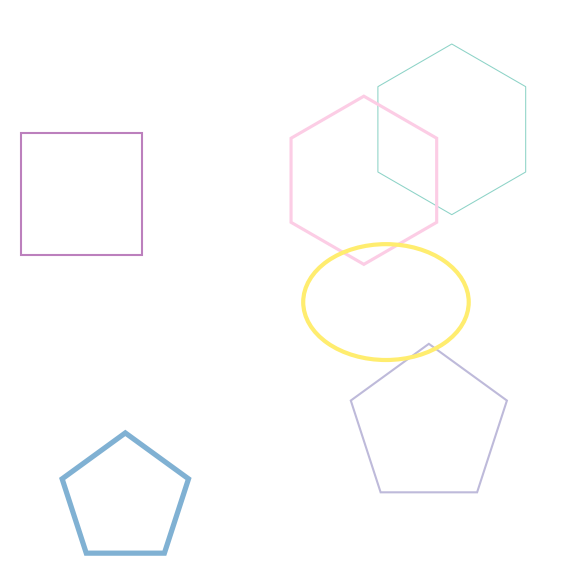[{"shape": "hexagon", "thickness": 0.5, "radius": 0.74, "center": [0.782, 0.775]}, {"shape": "pentagon", "thickness": 1, "radius": 0.71, "center": [0.743, 0.262]}, {"shape": "pentagon", "thickness": 2.5, "radius": 0.58, "center": [0.217, 0.134]}, {"shape": "hexagon", "thickness": 1.5, "radius": 0.73, "center": [0.63, 0.687]}, {"shape": "square", "thickness": 1, "radius": 0.53, "center": [0.141, 0.663]}, {"shape": "oval", "thickness": 2, "radius": 0.72, "center": [0.668, 0.476]}]